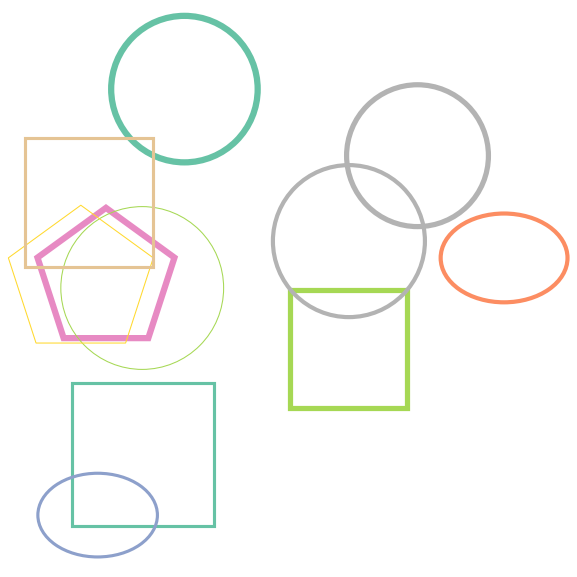[{"shape": "circle", "thickness": 3, "radius": 0.63, "center": [0.319, 0.845]}, {"shape": "square", "thickness": 1.5, "radius": 0.62, "center": [0.248, 0.212]}, {"shape": "oval", "thickness": 2, "radius": 0.55, "center": [0.873, 0.553]}, {"shape": "oval", "thickness": 1.5, "radius": 0.52, "center": [0.169, 0.107]}, {"shape": "pentagon", "thickness": 3, "radius": 0.62, "center": [0.184, 0.515]}, {"shape": "square", "thickness": 2.5, "radius": 0.51, "center": [0.603, 0.395]}, {"shape": "circle", "thickness": 0.5, "radius": 0.7, "center": [0.246, 0.5]}, {"shape": "pentagon", "thickness": 0.5, "radius": 0.66, "center": [0.14, 0.512]}, {"shape": "square", "thickness": 1.5, "radius": 0.56, "center": [0.154, 0.648]}, {"shape": "circle", "thickness": 2, "radius": 0.66, "center": [0.604, 0.582]}, {"shape": "circle", "thickness": 2.5, "radius": 0.61, "center": [0.723, 0.73]}]